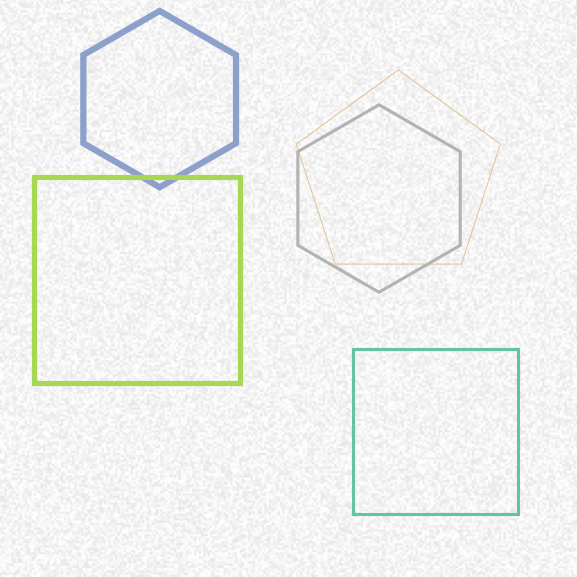[{"shape": "square", "thickness": 1.5, "radius": 0.71, "center": [0.754, 0.252]}, {"shape": "hexagon", "thickness": 3, "radius": 0.76, "center": [0.277, 0.828]}, {"shape": "square", "thickness": 2.5, "radius": 0.89, "center": [0.237, 0.514]}, {"shape": "pentagon", "thickness": 0.5, "radius": 0.93, "center": [0.69, 0.692]}, {"shape": "hexagon", "thickness": 1.5, "radius": 0.81, "center": [0.656, 0.655]}]